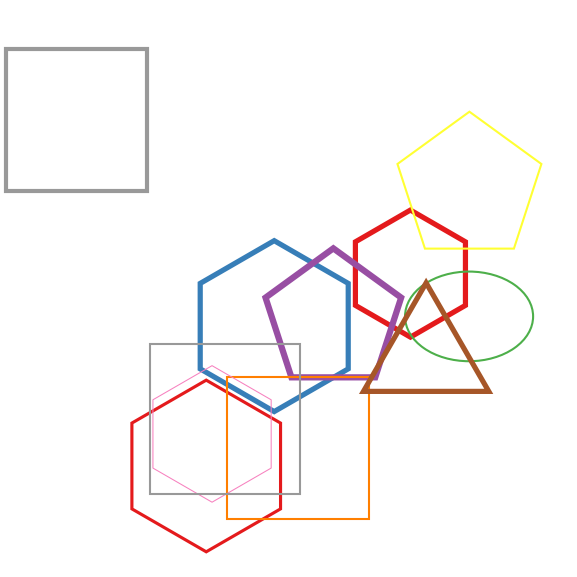[{"shape": "hexagon", "thickness": 1.5, "radius": 0.74, "center": [0.357, 0.192]}, {"shape": "hexagon", "thickness": 2.5, "radius": 0.55, "center": [0.711, 0.525]}, {"shape": "hexagon", "thickness": 2.5, "radius": 0.74, "center": [0.475, 0.434]}, {"shape": "oval", "thickness": 1, "radius": 0.55, "center": [0.812, 0.451]}, {"shape": "pentagon", "thickness": 3, "radius": 0.62, "center": [0.577, 0.446]}, {"shape": "square", "thickness": 1, "radius": 0.62, "center": [0.516, 0.223]}, {"shape": "pentagon", "thickness": 1, "radius": 0.66, "center": [0.813, 0.675]}, {"shape": "triangle", "thickness": 2.5, "radius": 0.63, "center": [0.738, 0.384]}, {"shape": "hexagon", "thickness": 0.5, "radius": 0.59, "center": [0.367, 0.248]}, {"shape": "square", "thickness": 2, "radius": 0.61, "center": [0.133, 0.791]}, {"shape": "square", "thickness": 1, "radius": 0.65, "center": [0.389, 0.274]}]